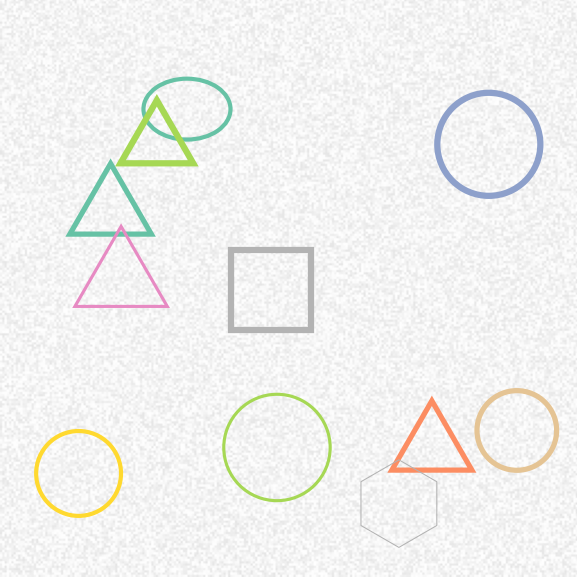[{"shape": "oval", "thickness": 2, "radius": 0.38, "center": [0.324, 0.81]}, {"shape": "triangle", "thickness": 2.5, "radius": 0.41, "center": [0.192, 0.634]}, {"shape": "triangle", "thickness": 2.5, "radius": 0.4, "center": [0.748, 0.225]}, {"shape": "circle", "thickness": 3, "radius": 0.45, "center": [0.846, 0.749]}, {"shape": "triangle", "thickness": 1.5, "radius": 0.46, "center": [0.21, 0.515]}, {"shape": "circle", "thickness": 1.5, "radius": 0.46, "center": [0.48, 0.224]}, {"shape": "triangle", "thickness": 3, "radius": 0.36, "center": [0.272, 0.753]}, {"shape": "circle", "thickness": 2, "radius": 0.37, "center": [0.136, 0.179]}, {"shape": "circle", "thickness": 2.5, "radius": 0.34, "center": [0.895, 0.254]}, {"shape": "hexagon", "thickness": 0.5, "radius": 0.38, "center": [0.691, 0.127]}, {"shape": "square", "thickness": 3, "radius": 0.34, "center": [0.469, 0.497]}]